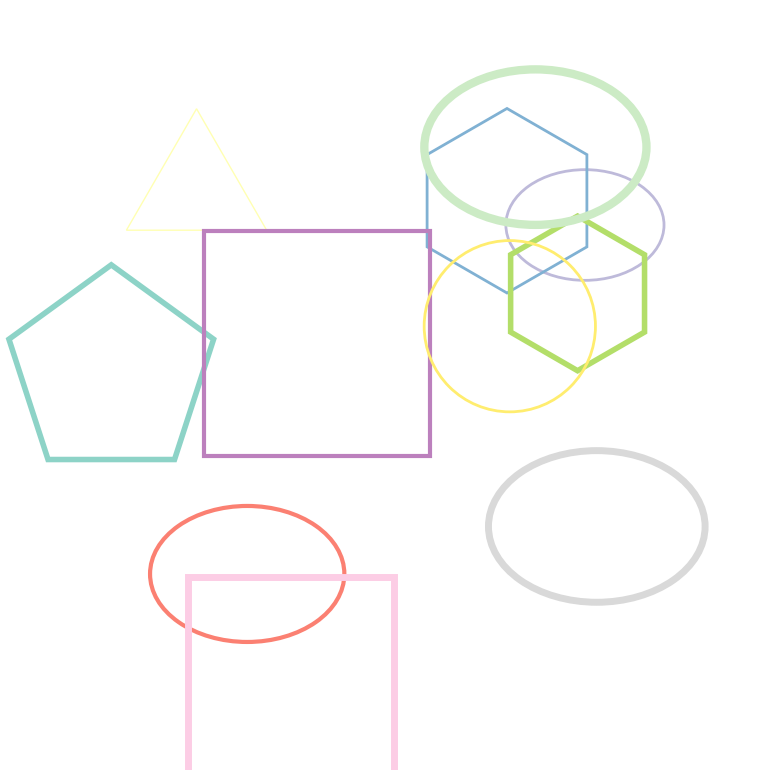[{"shape": "pentagon", "thickness": 2, "radius": 0.7, "center": [0.145, 0.516]}, {"shape": "triangle", "thickness": 0.5, "radius": 0.53, "center": [0.255, 0.754]}, {"shape": "oval", "thickness": 1, "radius": 0.51, "center": [0.76, 0.708]}, {"shape": "oval", "thickness": 1.5, "radius": 0.63, "center": [0.321, 0.255]}, {"shape": "hexagon", "thickness": 1, "radius": 0.6, "center": [0.658, 0.739]}, {"shape": "hexagon", "thickness": 2, "radius": 0.5, "center": [0.75, 0.619]}, {"shape": "square", "thickness": 2.5, "radius": 0.67, "center": [0.378, 0.117]}, {"shape": "oval", "thickness": 2.5, "radius": 0.7, "center": [0.775, 0.316]}, {"shape": "square", "thickness": 1.5, "radius": 0.73, "center": [0.411, 0.554]}, {"shape": "oval", "thickness": 3, "radius": 0.72, "center": [0.695, 0.809]}, {"shape": "circle", "thickness": 1, "radius": 0.56, "center": [0.662, 0.576]}]